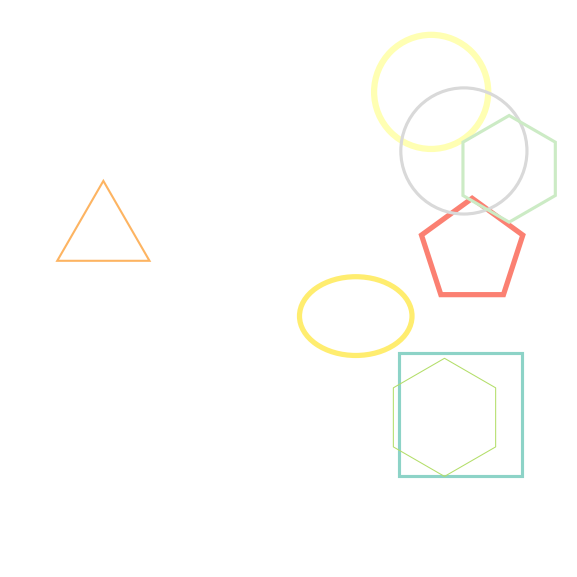[{"shape": "square", "thickness": 1.5, "radius": 0.53, "center": [0.797, 0.282]}, {"shape": "circle", "thickness": 3, "radius": 0.49, "center": [0.747, 0.84]}, {"shape": "pentagon", "thickness": 2.5, "radius": 0.46, "center": [0.818, 0.564]}, {"shape": "triangle", "thickness": 1, "radius": 0.46, "center": [0.179, 0.594]}, {"shape": "hexagon", "thickness": 0.5, "radius": 0.51, "center": [0.77, 0.276]}, {"shape": "circle", "thickness": 1.5, "radius": 0.55, "center": [0.803, 0.738]}, {"shape": "hexagon", "thickness": 1.5, "radius": 0.46, "center": [0.882, 0.707]}, {"shape": "oval", "thickness": 2.5, "radius": 0.49, "center": [0.616, 0.452]}]